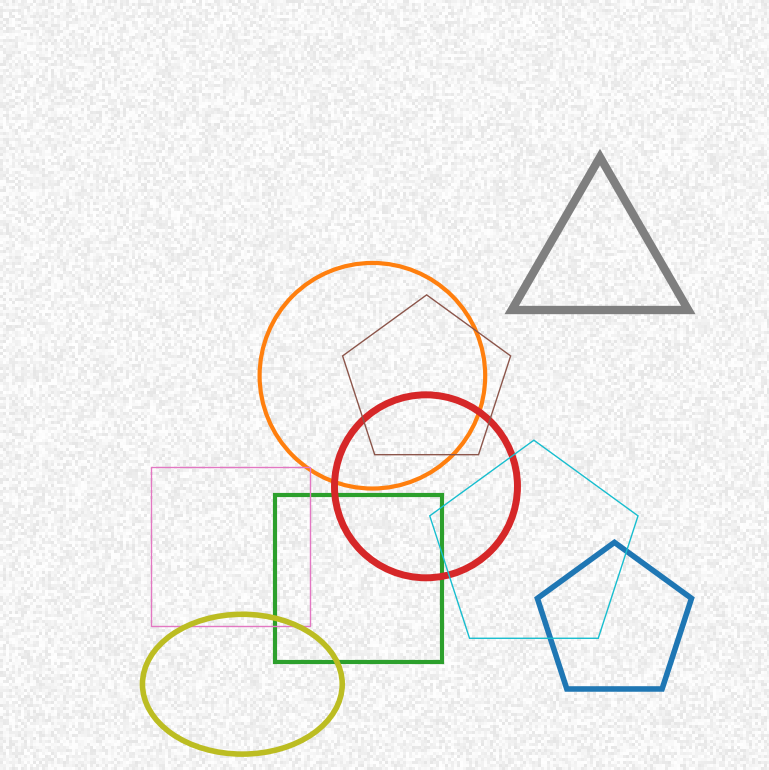[{"shape": "pentagon", "thickness": 2, "radius": 0.53, "center": [0.798, 0.19]}, {"shape": "circle", "thickness": 1.5, "radius": 0.73, "center": [0.484, 0.512]}, {"shape": "square", "thickness": 1.5, "radius": 0.54, "center": [0.465, 0.249]}, {"shape": "circle", "thickness": 2.5, "radius": 0.59, "center": [0.553, 0.368]}, {"shape": "pentagon", "thickness": 0.5, "radius": 0.57, "center": [0.554, 0.502]}, {"shape": "square", "thickness": 0.5, "radius": 0.52, "center": [0.3, 0.291]}, {"shape": "triangle", "thickness": 3, "radius": 0.66, "center": [0.779, 0.664]}, {"shape": "oval", "thickness": 2, "radius": 0.65, "center": [0.315, 0.111]}, {"shape": "pentagon", "thickness": 0.5, "radius": 0.71, "center": [0.693, 0.286]}]